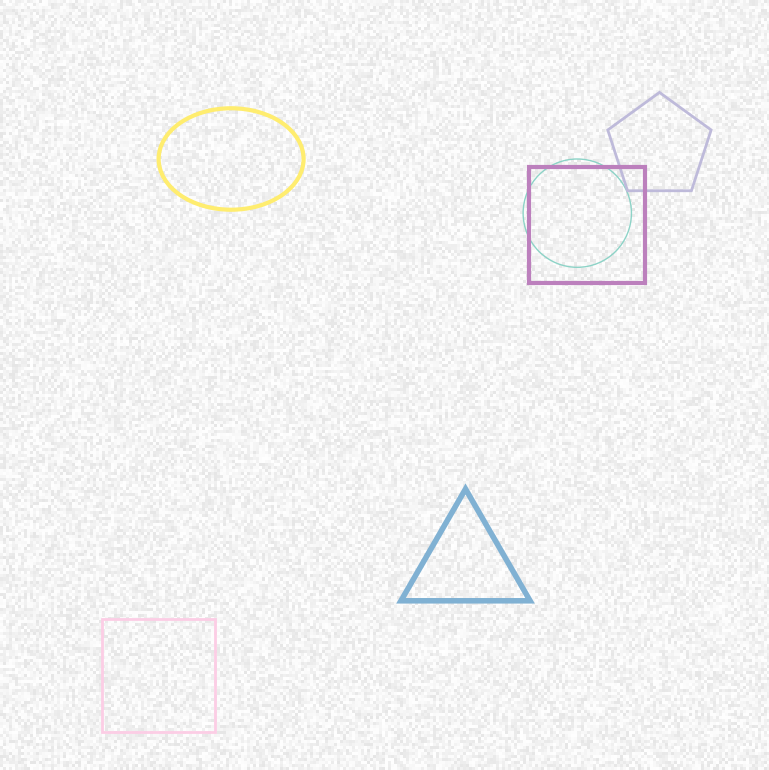[{"shape": "circle", "thickness": 0.5, "radius": 0.35, "center": [0.75, 0.723]}, {"shape": "pentagon", "thickness": 1, "radius": 0.35, "center": [0.856, 0.809]}, {"shape": "triangle", "thickness": 2, "radius": 0.48, "center": [0.605, 0.268]}, {"shape": "square", "thickness": 1, "radius": 0.37, "center": [0.206, 0.123]}, {"shape": "square", "thickness": 1.5, "radius": 0.38, "center": [0.762, 0.708]}, {"shape": "oval", "thickness": 1.5, "radius": 0.47, "center": [0.3, 0.794]}]